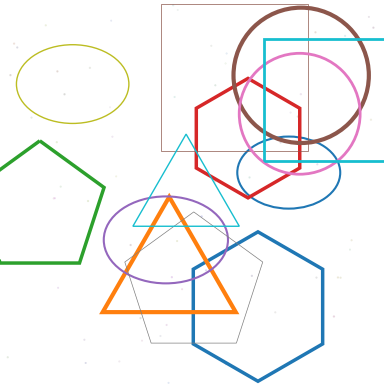[{"shape": "hexagon", "thickness": 2.5, "radius": 0.97, "center": [0.67, 0.204]}, {"shape": "oval", "thickness": 1.5, "radius": 0.67, "center": [0.75, 0.552]}, {"shape": "triangle", "thickness": 3, "radius": 1.0, "center": [0.44, 0.289]}, {"shape": "pentagon", "thickness": 2.5, "radius": 0.88, "center": [0.103, 0.459]}, {"shape": "hexagon", "thickness": 2.5, "radius": 0.78, "center": [0.644, 0.641]}, {"shape": "oval", "thickness": 1.5, "radius": 0.81, "center": [0.431, 0.377]}, {"shape": "square", "thickness": 0.5, "radius": 0.95, "center": [0.609, 0.798]}, {"shape": "circle", "thickness": 3, "radius": 0.88, "center": [0.782, 0.804]}, {"shape": "circle", "thickness": 2, "radius": 0.79, "center": [0.778, 0.704]}, {"shape": "pentagon", "thickness": 0.5, "radius": 0.94, "center": [0.503, 0.261]}, {"shape": "oval", "thickness": 1, "radius": 0.73, "center": [0.189, 0.782]}, {"shape": "square", "thickness": 2, "radius": 0.79, "center": [0.845, 0.741]}, {"shape": "triangle", "thickness": 1, "radius": 0.8, "center": [0.483, 0.492]}]